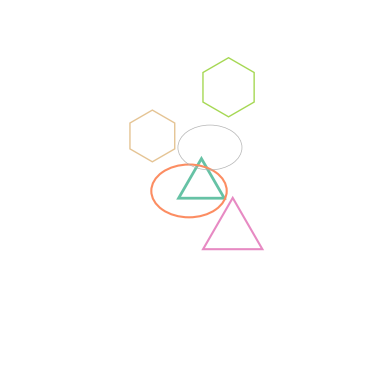[{"shape": "triangle", "thickness": 2, "radius": 0.34, "center": [0.523, 0.519]}, {"shape": "oval", "thickness": 1.5, "radius": 0.49, "center": [0.491, 0.504]}, {"shape": "triangle", "thickness": 1.5, "radius": 0.44, "center": [0.604, 0.397]}, {"shape": "hexagon", "thickness": 1, "radius": 0.38, "center": [0.594, 0.773]}, {"shape": "hexagon", "thickness": 1, "radius": 0.34, "center": [0.396, 0.647]}, {"shape": "oval", "thickness": 0.5, "radius": 0.42, "center": [0.545, 0.617]}]